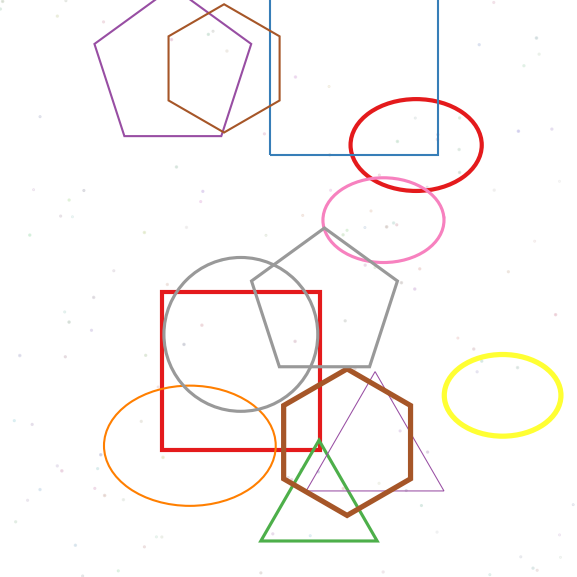[{"shape": "oval", "thickness": 2, "radius": 0.57, "center": [0.721, 0.748]}, {"shape": "square", "thickness": 2, "radius": 0.68, "center": [0.417, 0.357]}, {"shape": "square", "thickness": 1, "radius": 0.73, "center": [0.613, 0.877]}, {"shape": "triangle", "thickness": 1.5, "radius": 0.58, "center": [0.552, 0.12]}, {"shape": "triangle", "thickness": 0.5, "radius": 0.69, "center": [0.649, 0.218]}, {"shape": "pentagon", "thickness": 1, "radius": 0.71, "center": [0.299, 0.879]}, {"shape": "oval", "thickness": 1, "radius": 0.74, "center": [0.329, 0.227]}, {"shape": "oval", "thickness": 2.5, "radius": 0.51, "center": [0.87, 0.315]}, {"shape": "hexagon", "thickness": 1, "radius": 0.56, "center": [0.388, 0.881]}, {"shape": "hexagon", "thickness": 2.5, "radius": 0.63, "center": [0.601, 0.234]}, {"shape": "oval", "thickness": 1.5, "radius": 0.52, "center": [0.664, 0.618]}, {"shape": "circle", "thickness": 1.5, "radius": 0.67, "center": [0.417, 0.42]}, {"shape": "pentagon", "thickness": 1.5, "radius": 0.66, "center": [0.562, 0.472]}]